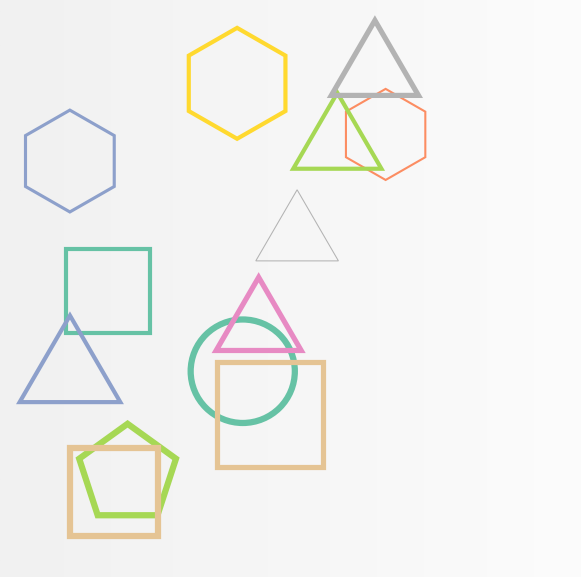[{"shape": "circle", "thickness": 3, "radius": 0.45, "center": [0.418, 0.356]}, {"shape": "square", "thickness": 2, "radius": 0.36, "center": [0.186, 0.495]}, {"shape": "hexagon", "thickness": 1, "radius": 0.39, "center": [0.663, 0.766]}, {"shape": "hexagon", "thickness": 1.5, "radius": 0.44, "center": [0.12, 0.72]}, {"shape": "triangle", "thickness": 2, "radius": 0.5, "center": [0.12, 0.353]}, {"shape": "triangle", "thickness": 2.5, "radius": 0.42, "center": [0.445, 0.434]}, {"shape": "triangle", "thickness": 2, "radius": 0.44, "center": [0.58, 0.751]}, {"shape": "pentagon", "thickness": 3, "radius": 0.44, "center": [0.22, 0.178]}, {"shape": "hexagon", "thickness": 2, "radius": 0.48, "center": [0.408, 0.855]}, {"shape": "square", "thickness": 3, "radius": 0.38, "center": [0.196, 0.146]}, {"shape": "square", "thickness": 2.5, "radius": 0.46, "center": [0.465, 0.282]}, {"shape": "triangle", "thickness": 0.5, "radius": 0.41, "center": [0.511, 0.588]}, {"shape": "triangle", "thickness": 2.5, "radius": 0.43, "center": [0.645, 0.877]}]